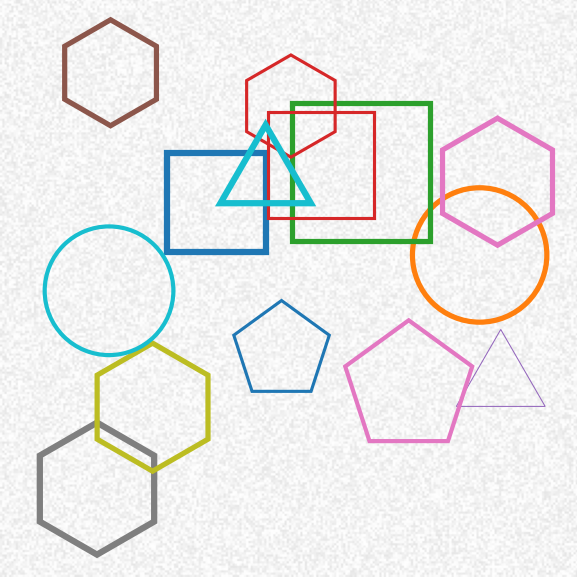[{"shape": "pentagon", "thickness": 1.5, "radius": 0.43, "center": [0.488, 0.392]}, {"shape": "square", "thickness": 3, "radius": 0.43, "center": [0.375, 0.648]}, {"shape": "circle", "thickness": 2.5, "radius": 0.58, "center": [0.831, 0.558]}, {"shape": "square", "thickness": 2.5, "radius": 0.6, "center": [0.625, 0.702]}, {"shape": "square", "thickness": 1.5, "radius": 0.46, "center": [0.555, 0.713]}, {"shape": "hexagon", "thickness": 1.5, "radius": 0.44, "center": [0.504, 0.815]}, {"shape": "triangle", "thickness": 0.5, "radius": 0.44, "center": [0.867, 0.34]}, {"shape": "hexagon", "thickness": 2.5, "radius": 0.46, "center": [0.191, 0.873]}, {"shape": "hexagon", "thickness": 2.5, "radius": 0.55, "center": [0.861, 0.685]}, {"shape": "pentagon", "thickness": 2, "radius": 0.58, "center": [0.708, 0.329]}, {"shape": "hexagon", "thickness": 3, "radius": 0.57, "center": [0.168, 0.153]}, {"shape": "hexagon", "thickness": 2.5, "radius": 0.55, "center": [0.264, 0.294]}, {"shape": "circle", "thickness": 2, "radius": 0.56, "center": [0.189, 0.496]}, {"shape": "triangle", "thickness": 3, "radius": 0.45, "center": [0.46, 0.692]}]